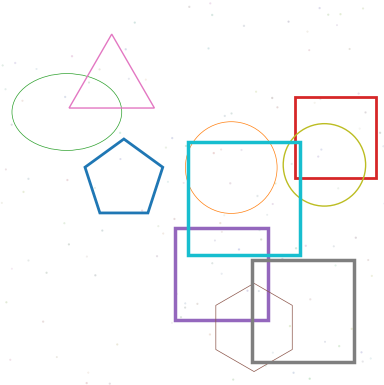[{"shape": "pentagon", "thickness": 2, "radius": 0.53, "center": [0.322, 0.533]}, {"shape": "circle", "thickness": 0.5, "radius": 0.6, "center": [0.601, 0.565]}, {"shape": "oval", "thickness": 0.5, "radius": 0.71, "center": [0.174, 0.709]}, {"shape": "square", "thickness": 2, "radius": 0.53, "center": [0.871, 0.642]}, {"shape": "square", "thickness": 2.5, "radius": 0.6, "center": [0.575, 0.289]}, {"shape": "hexagon", "thickness": 0.5, "radius": 0.57, "center": [0.66, 0.15]}, {"shape": "triangle", "thickness": 1, "radius": 0.64, "center": [0.29, 0.783]}, {"shape": "square", "thickness": 2.5, "radius": 0.66, "center": [0.787, 0.193]}, {"shape": "circle", "thickness": 1, "radius": 0.54, "center": [0.843, 0.572]}, {"shape": "square", "thickness": 2.5, "radius": 0.73, "center": [0.635, 0.485]}]